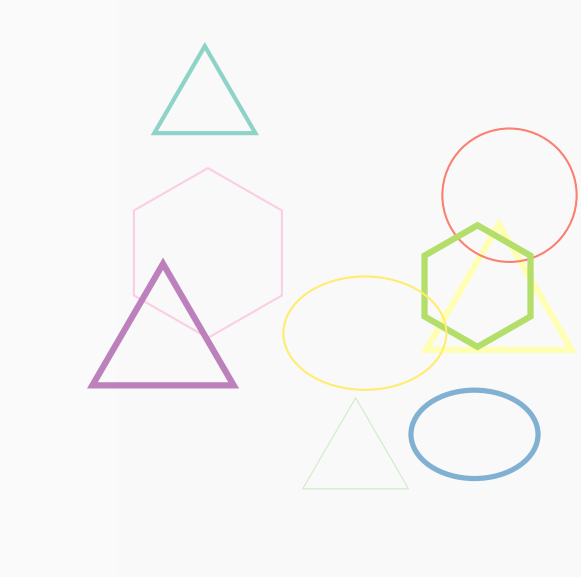[{"shape": "triangle", "thickness": 2, "radius": 0.5, "center": [0.352, 0.819]}, {"shape": "triangle", "thickness": 3, "radius": 0.72, "center": [0.858, 0.466]}, {"shape": "circle", "thickness": 1, "radius": 0.58, "center": [0.877, 0.661]}, {"shape": "oval", "thickness": 2.5, "radius": 0.55, "center": [0.816, 0.247]}, {"shape": "hexagon", "thickness": 3, "radius": 0.53, "center": [0.822, 0.504]}, {"shape": "hexagon", "thickness": 1, "radius": 0.74, "center": [0.358, 0.561]}, {"shape": "triangle", "thickness": 3, "radius": 0.7, "center": [0.28, 0.402]}, {"shape": "triangle", "thickness": 0.5, "radius": 0.53, "center": [0.612, 0.205]}, {"shape": "oval", "thickness": 1, "radius": 0.7, "center": [0.628, 0.422]}]